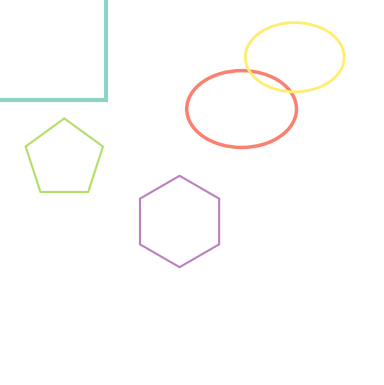[{"shape": "square", "thickness": 3, "radius": 0.71, "center": [0.134, 0.883]}, {"shape": "oval", "thickness": 2.5, "radius": 0.71, "center": [0.628, 0.717]}, {"shape": "pentagon", "thickness": 1.5, "radius": 0.53, "center": [0.167, 0.587]}, {"shape": "hexagon", "thickness": 1.5, "radius": 0.59, "center": [0.466, 0.425]}, {"shape": "oval", "thickness": 2, "radius": 0.64, "center": [0.766, 0.851]}]